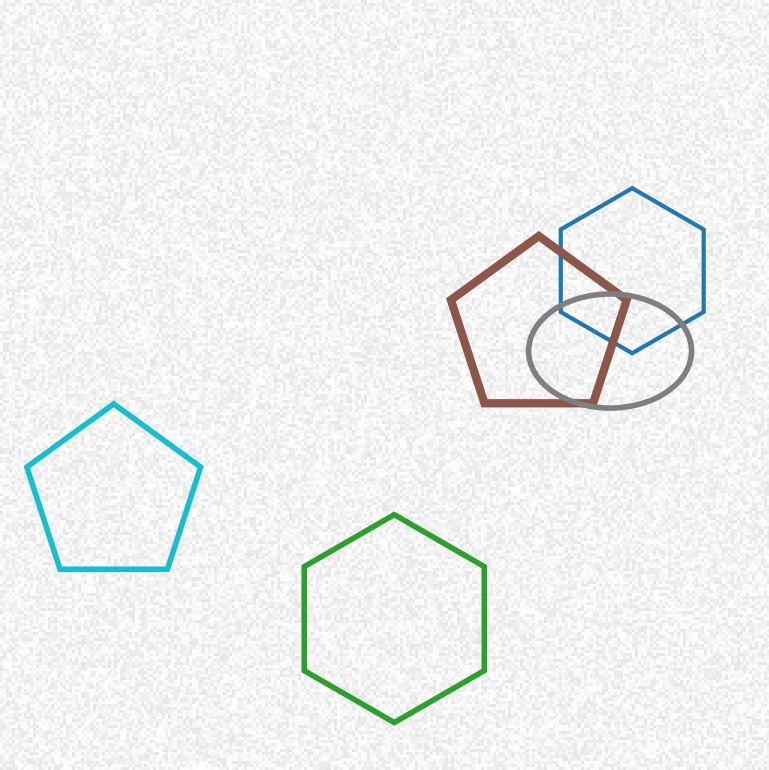[{"shape": "hexagon", "thickness": 1.5, "radius": 0.54, "center": [0.821, 0.648]}, {"shape": "hexagon", "thickness": 2, "radius": 0.68, "center": [0.512, 0.197]}, {"shape": "pentagon", "thickness": 3, "radius": 0.6, "center": [0.7, 0.573]}, {"shape": "oval", "thickness": 2, "radius": 0.53, "center": [0.792, 0.544]}, {"shape": "pentagon", "thickness": 2, "radius": 0.59, "center": [0.148, 0.357]}]